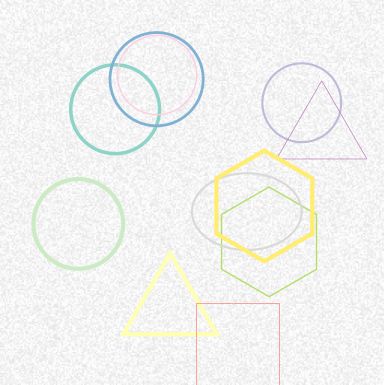[{"shape": "circle", "thickness": 2.5, "radius": 0.58, "center": [0.299, 0.716]}, {"shape": "triangle", "thickness": 3, "radius": 0.7, "center": [0.442, 0.202]}, {"shape": "circle", "thickness": 1.5, "radius": 0.51, "center": [0.784, 0.733]}, {"shape": "square", "thickness": 0.5, "radius": 0.54, "center": [0.617, 0.105]}, {"shape": "circle", "thickness": 2, "radius": 0.61, "center": [0.407, 0.794]}, {"shape": "hexagon", "thickness": 1, "radius": 0.71, "center": [0.699, 0.372]}, {"shape": "circle", "thickness": 1, "radius": 0.51, "center": [0.408, 0.805]}, {"shape": "oval", "thickness": 1.5, "radius": 0.71, "center": [0.641, 0.45]}, {"shape": "triangle", "thickness": 0.5, "radius": 0.68, "center": [0.836, 0.655]}, {"shape": "circle", "thickness": 3, "radius": 0.58, "center": [0.203, 0.418]}, {"shape": "hexagon", "thickness": 3, "radius": 0.72, "center": [0.687, 0.465]}]